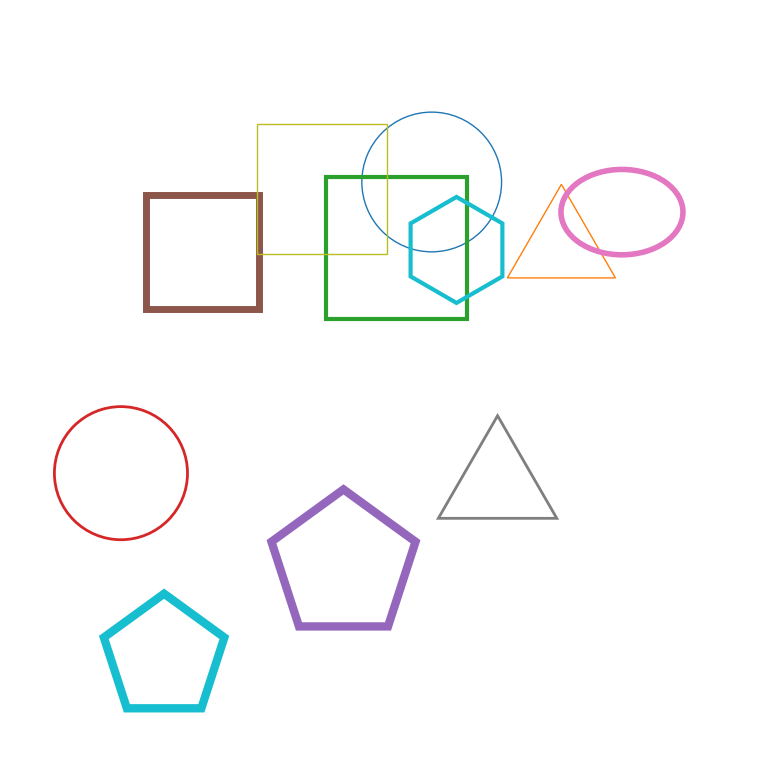[{"shape": "circle", "thickness": 0.5, "radius": 0.45, "center": [0.561, 0.764]}, {"shape": "triangle", "thickness": 0.5, "radius": 0.41, "center": [0.729, 0.68]}, {"shape": "square", "thickness": 1.5, "radius": 0.46, "center": [0.515, 0.678]}, {"shape": "circle", "thickness": 1, "radius": 0.43, "center": [0.157, 0.385]}, {"shape": "pentagon", "thickness": 3, "radius": 0.49, "center": [0.446, 0.266]}, {"shape": "square", "thickness": 2.5, "radius": 0.37, "center": [0.263, 0.672]}, {"shape": "oval", "thickness": 2, "radius": 0.4, "center": [0.808, 0.725]}, {"shape": "triangle", "thickness": 1, "radius": 0.44, "center": [0.646, 0.371]}, {"shape": "square", "thickness": 0.5, "radius": 0.42, "center": [0.418, 0.755]}, {"shape": "hexagon", "thickness": 1.5, "radius": 0.34, "center": [0.593, 0.675]}, {"shape": "pentagon", "thickness": 3, "radius": 0.41, "center": [0.213, 0.147]}]